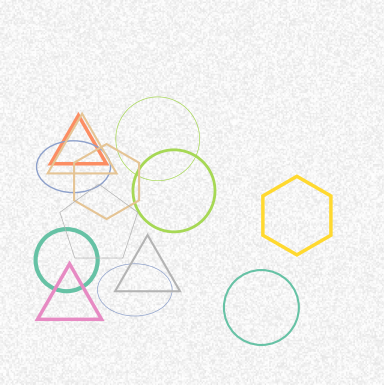[{"shape": "circle", "thickness": 3, "radius": 0.4, "center": [0.173, 0.324]}, {"shape": "circle", "thickness": 1.5, "radius": 0.49, "center": [0.679, 0.201]}, {"shape": "triangle", "thickness": 2.5, "radius": 0.42, "center": [0.204, 0.617]}, {"shape": "oval", "thickness": 0.5, "radius": 0.48, "center": [0.35, 0.247]}, {"shape": "oval", "thickness": 1, "radius": 0.48, "center": [0.191, 0.567]}, {"shape": "triangle", "thickness": 2.5, "radius": 0.48, "center": [0.181, 0.219]}, {"shape": "circle", "thickness": 2, "radius": 0.53, "center": [0.452, 0.504]}, {"shape": "circle", "thickness": 0.5, "radius": 0.54, "center": [0.41, 0.639]}, {"shape": "hexagon", "thickness": 2.5, "radius": 0.51, "center": [0.771, 0.44]}, {"shape": "triangle", "thickness": 1.5, "radius": 0.52, "center": [0.213, 0.601]}, {"shape": "hexagon", "thickness": 1.5, "radius": 0.49, "center": [0.277, 0.528]}, {"shape": "pentagon", "thickness": 0.5, "radius": 0.53, "center": [0.257, 0.416]}, {"shape": "triangle", "thickness": 1.5, "radius": 0.49, "center": [0.383, 0.292]}]